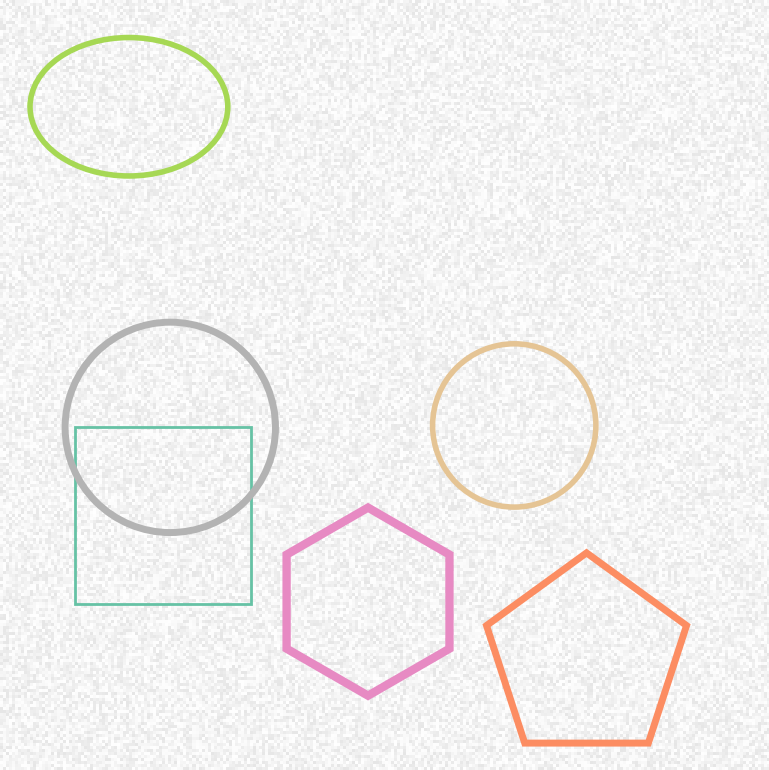[{"shape": "square", "thickness": 1, "radius": 0.57, "center": [0.212, 0.33]}, {"shape": "pentagon", "thickness": 2.5, "radius": 0.68, "center": [0.762, 0.145]}, {"shape": "hexagon", "thickness": 3, "radius": 0.61, "center": [0.478, 0.219]}, {"shape": "oval", "thickness": 2, "radius": 0.64, "center": [0.167, 0.861]}, {"shape": "circle", "thickness": 2, "radius": 0.53, "center": [0.668, 0.447]}, {"shape": "circle", "thickness": 2.5, "radius": 0.68, "center": [0.221, 0.445]}]